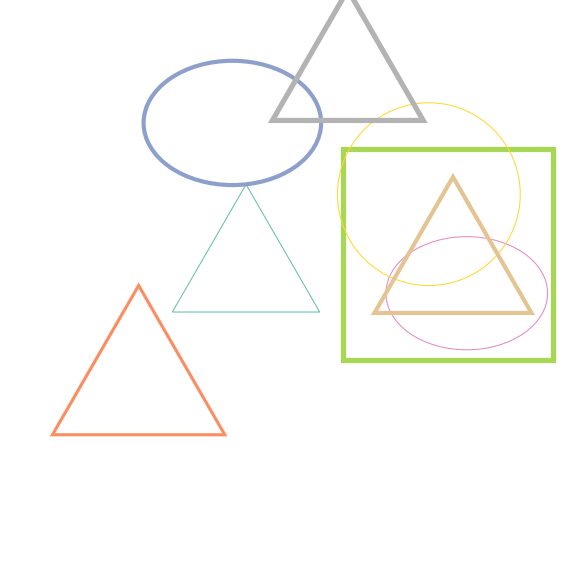[{"shape": "triangle", "thickness": 0.5, "radius": 0.74, "center": [0.426, 0.532]}, {"shape": "triangle", "thickness": 1.5, "radius": 0.86, "center": [0.24, 0.332]}, {"shape": "oval", "thickness": 2, "radius": 0.77, "center": [0.402, 0.786]}, {"shape": "oval", "thickness": 0.5, "radius": 0.7, "center": [0.808, 0.491]}, {"shape": "square", "thickness": 2.5, "radius": 0.91, "center": [0.776, 0.559]}, {"shape": "circle", "thickness": 0.5, "radius": 0.79, "center": [0.743, 0.663]}, {"shape": "triangle", "thickness": 2, "radius": 0.79, "center": [0.784, 0.536]}, {"shape": "triangle", "thickness": 2.5, "radius": 0.75, "center": [0.602, 0.866]}]